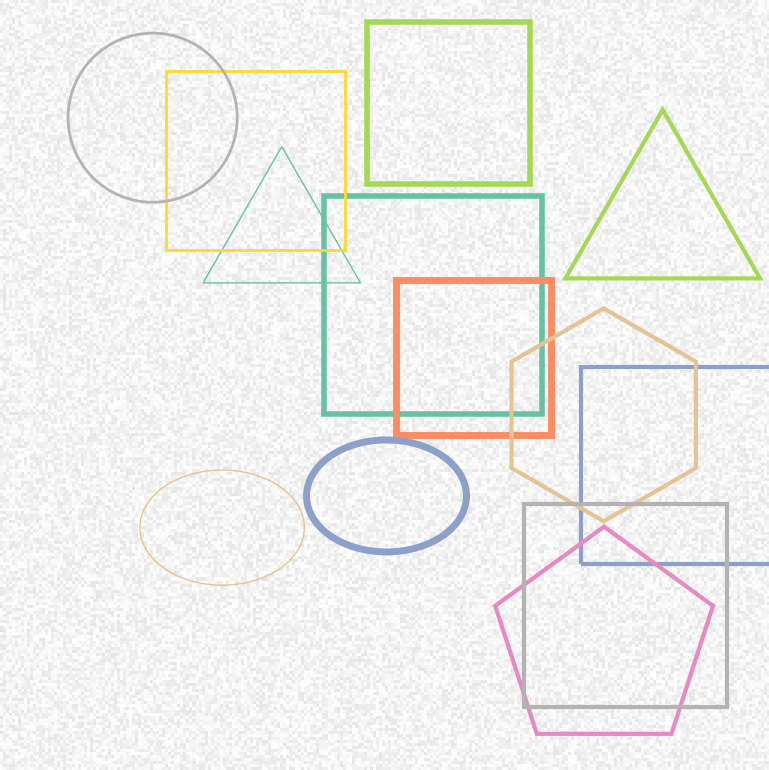[{"shape": "triangle", "thickness": 0.5, "radius": 0.59, "center": [0.366, 0.692]}, {"shape": "square", "thickness": 2, "radius": 0.71, "center": [0.562, 0.603]}, {"shape": "square", "thickness": 2.5, "radius": 0.5, "center": [0.615, 0.536]}, {"shape": "oval", "thickness": 2.5, "radius": 0.52, "center": [0.502, 0.356]}, {"shape": "square", "thickness": 1.5, "radius": 0.64, "center": [0.883, 0.396]}, {"shape": "pentagon", "thickness": 1.5, "radius": 0.74, "center": [0.785, 0.167]}, {"shape": "square", "thickness": 2, "radius": 0.53, "center": [0.582, 0.866]}, {"shape": "triangle", "thickness": 1.5, "radius": 0.73, "center": [0.861, 0.711]}, {"shape": "square", "thickness": 1, "radius": 0.58, "center": [0.331, 0.791]}, {"shape": "oval", "thickness": 0.5, "radius": 0.53, "center": [0.288, 0.315]}, {"shape": "hexagon", "thickness": 1.5, "radius": 0.69, "center": [0.784, 0.461]}, {"shape": "square", "thickness": 1.5, "radius": 0.66, "center": [0.812, 0.213]}, {"shape": "circle", "thickness": 1, "radius": 0.55, "center": [0.198, 0.847]}]